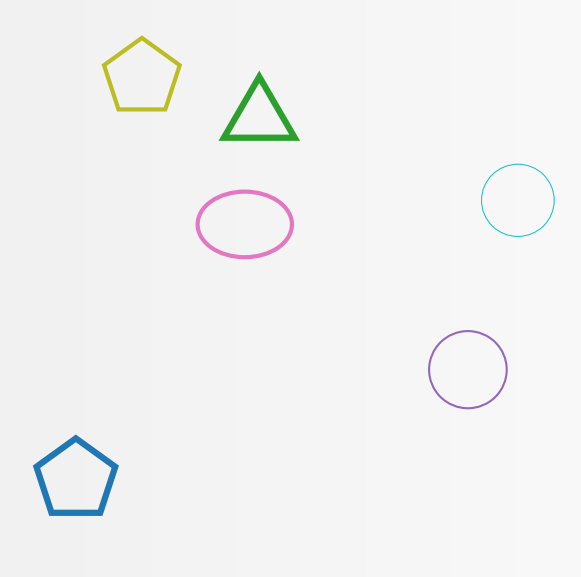[{"shape": "pentagon", "thickness": 3, "radius": 0.36, "center": [0.131, 0.169]}, {"shape": "triangle", "thickness": 3, "radius": 0.35, "center": [0.446, 0.796]}, {"shape": "circle", "thickness": 1, "radius": 0.33, "center": [0.805, 0.359]}, {"shape": "oval", "thickness": 2, "radius": 0.41, "center": [0.421, 0.611]}, {"shape": "pentagon", "thickness": 2, "radius": 0.34, "center": [0.244, 0.865]}, {"shape": "circle", "thickness": 0.5, "radius": 0.31, "center": [0.891, 0.652]}]